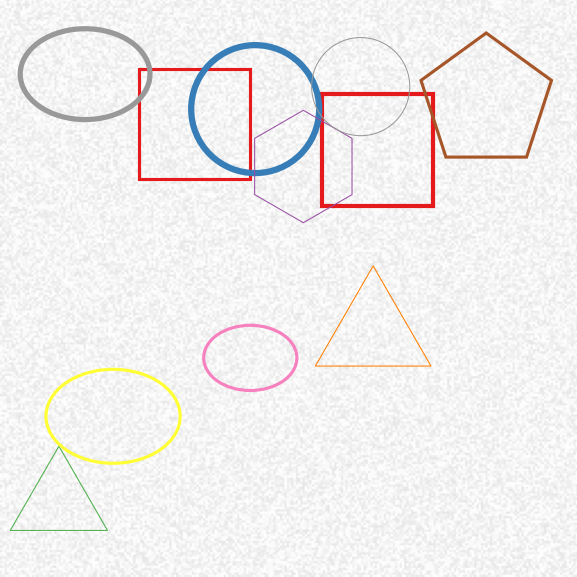[{"shape": "square", "thickness": 2, "radius": 0.48, "center": [0.654, 0.739]}, {"shape": "square", "thickness": 1.5, "radius": 0.48, "center": [0.337, 0.785]}, {"shape": "circle", "thickness": 3, "radius": 0.55, "center": [0.442, 0.81]}, {"shape": "triangle", "thickness": 0.5, "radius": 0.49, "center": [0.102, 0.129]}, {"shape": "hexagon", "thickness": 0.5, "radius": 0.49, "center": [0.525, 0.711]}, {"shape": "triangle", "thickness": 0.5, "radius": 0.58, "center": [0.646, 0.423]}, {"shape": "oval", "thickness": 1.5, "radius": 0.58, "center": [0.196, 0.278]}, {"shape": "pentagon", "thickness": 1.5, "radius": 0.59, "center": [0.842, 0.823]}, {"shape": "oval", "thickness": 1.5, "radius": 0.4, "center": [0.433, 0.379]}, {"shape": "circle", "thickness": 0.5, "radius": 0.42, "center": [0.625, 0.849]}, {"shape": "oval", "thickness": 2.5, "radius": 0.56, "center": [0.147, 0.871]}]